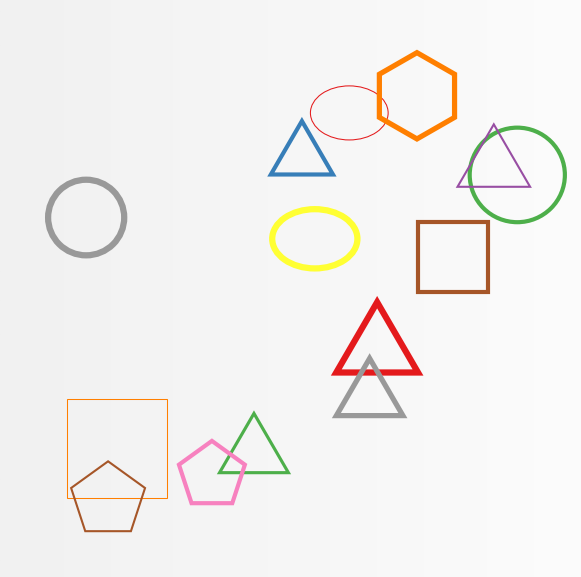[{"shape": "triangle", "thickness": 3, "radius": 0.41, "center": [0.649, 0.395]}, {"shape": "oval", "thickness": 0.5, "radius": 0.33, "center": [0.601, 0.804]}, {"shape": "triangle", "thickness": 2, "radius": 0.31, "center": [0.519, 0.728]}, {"shape": "circle", "thickness": 2, "radius": 0.41, "center": [0.89, 0.696]}, {"shape": "triangle", "thickness": 1.5, "radius": 0.34, "center": [0.437, 0.215]}, {"shape": "triangle", "thickness": 1, "radius": 0.36, "center": [0.85, 0.712]}, {"shape": "hexagon", "thickness": 2.5, "radius": 0.37, "center": [0.717, 0.833]}, {"shape": "square", "thickness": 0.5, "radius": 0.43, "center": [0.202, 0.222]}, {"shape": "oval", "thickness": 3, "radius": 0.37, "center": [0.542, 0.586]}, {"shape": "pentagon", "thickness": 1, "radius": 0.33, "center": [0.186, 0.133]}, {"shape": "square", "thickness": 2, "radius": 0.3, "center": [0.78, 0.555]}, {"shape": "pentagon", "thickness": 2, "radius": 0.3, "center": [0.365, 0.176]}, {"shape": "circle", "thickness": 3, "radius": 0.33, "center": [0.148, 0.622]}, {"shape": "triangle", "thickness": 2.5, "radius": 0.33, "center": [0.636, 0.312]}]